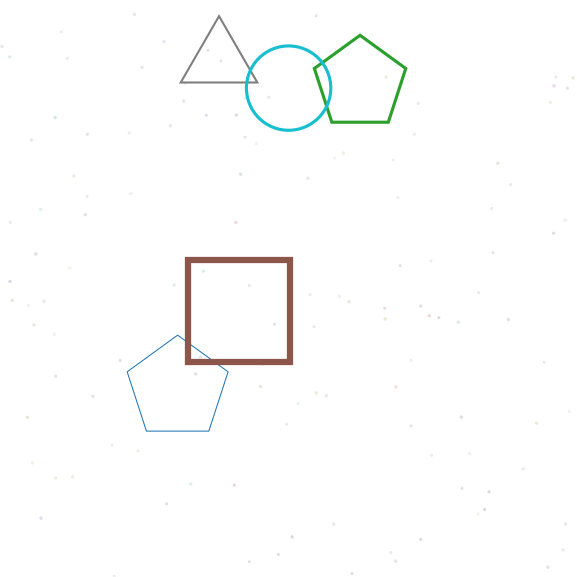[{"shape": "pentagon", "thickness": 0.5, "radius": 0.46, "center": [0.308, 0.327]}, {"shape": "pentagon", "thickness": 1.5, "radius": 0.42, "center": [0.623, 0.855]}, {"shape": "square", "thickness": 3, "radius": 0.44, "center": [0.414, 0.46]}, {"shape": "triangle", "thickness": 1, "radius": 0.38, "center": [0.379, 0.895]}, {"shape": "circle", "thickness": 1.5, "radius": 0.37, "center": [0.5, 0.847]}]